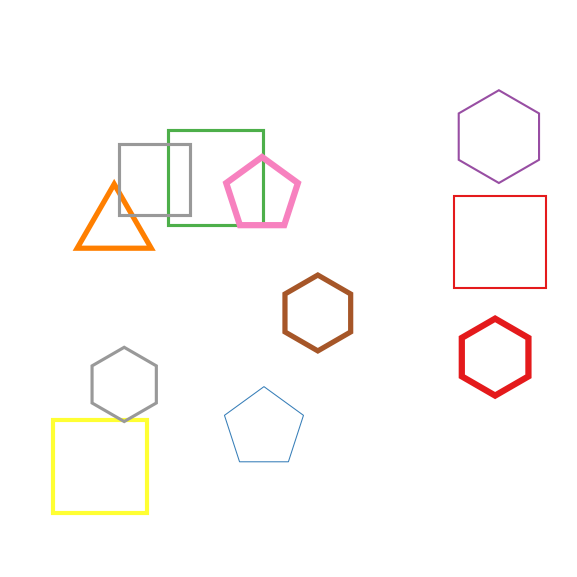[{"shape": "hexagon", "thickness": 3, "radius": 0.33, "center": [0.857, 0.381]}, {"shape": "square", "thickness": 1, "radius": 0.4, "center": [0.866, 0.58]}, {"shape": "pentagon", "thickness": 0.5, "radius": 0.36, "center": [0.457, 0.258]}, {"shape": "square", "thickness": 1.5, "radius": 0.41, "center": [0.374, 0.692]}, {"shape": "hexagon", "thickness": 1, "radius": 0.4, "center": [0.864, 0.763]}, {"shape": "triangle", "thickness": 2.5, "radius": 0.37, "center": [0.198, 0.606]}, {"shape": "square", "thickness": 2, "radius": 0.41, "center": [0.174, 0.191]}, {"shape": "hexagon", "thickness": 2.5, "radius": 0.33, "center": [0.55, 0.457]}, {"shape": "pentagon", "thickness": 3, "radius": 0.33, "center": [0.454, 0.662]}, {"shape": "hexagon", "thickness": 1.5, "radius": 0.32, "center": [0.215, 0.333]}, {"shape": "square", "thickness": 1.5, "radius": 0.31, "center": [0.267, 0.688]}]